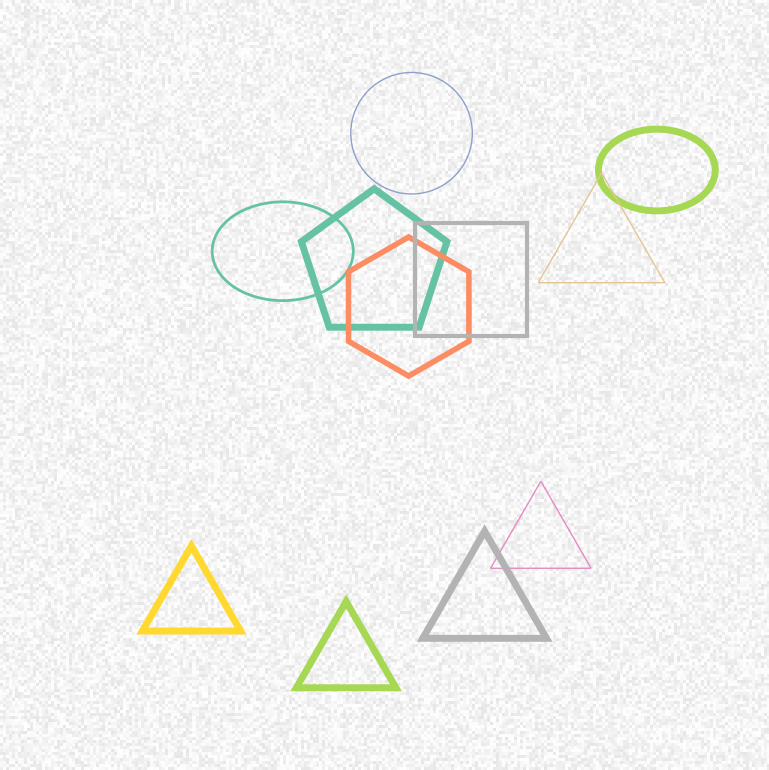[{"shape": "oval", "thickness": 1, "radius": 0.46, "center": [0.367, 0.674]}, {"shape": "pentagon", "thickness": 2.5, "radius": 0.5, "center": [0.486, 0.655]}, {"shape": "hexagon", "thickness": 2, "radius": 0.45, "center": [0.531, 0.602]}, {"shape": "circle", "thickness": 0.5, "radius": 0.39, "center": [0.534, 0.827]}, {"shape": "triangle", "thickness": 0.5, "radius": 0.38, "center": [0.702, 0.3]}, {"shape": "oval", "thickness": 2.5, "radius": 0.38, "center": [0.853, 0.779]}, {"shape": "triangle", "thickness": 2.5, "radius": 0.37, "center": [0.45, 0.144]}, {"shape": "triangle", "thickness": 2.5, "radius": 0.37, "center": [0.249, 0.217]}, {"shape": "triangle", "thickness": 0.5, "radius": 0.47, "center": [0.781, 0.68]}, {"shape": "triangle", "thickness": 2.5, "radius": 0.46, "center": [0.629, 0.217]}, {"shape": "square", "thickness": 1.5, "radius": 0.37, "center": [0.612, 0.637]}]